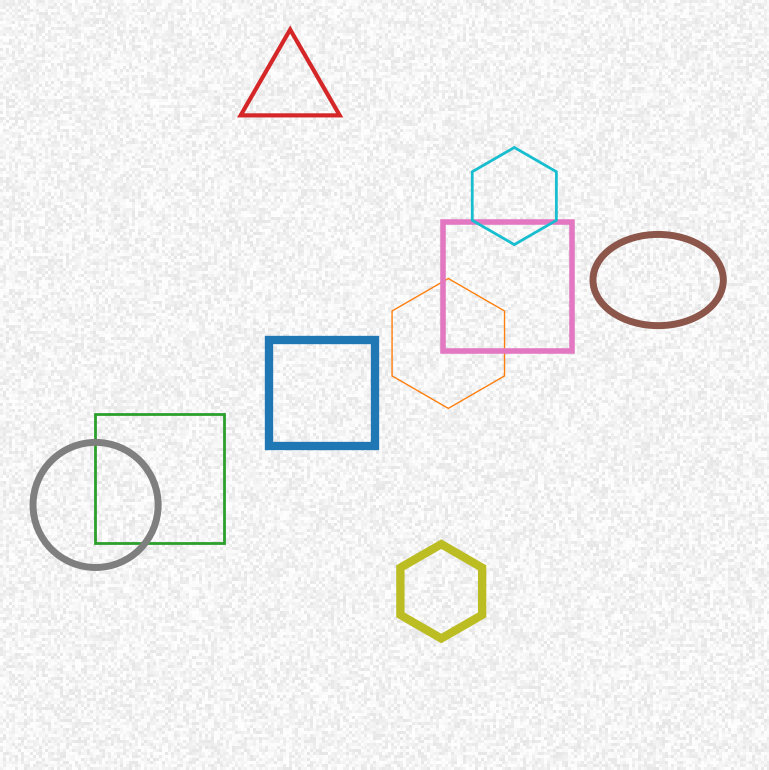[{"shape": "square", "thickness": 3, "radius": 0.34, "center": [0.418, 0.49]}, {"shape": "hexagon", "thickness": 0.5, "radius": 0.42, "center": [0.582, 0.554]}, {"shape": "square", "thickness": 1, "radius": 0.42, "center": [0.207, 0.379]}, {"shape": "triangle", "thickness": 1.5, "radius": 0.37, "center": [0.377, 0.887]}, {"shape": "oval", "thickness": 2.5, "radius": 0.42, "center": [0.855, 0.636]}, {"shape": "square", "thickness": 2, "radius": 0.42, "center": [0.659, 0.627]}, {"shape": "circle", "thickness": 2.5, "radius": 0.41, "center": [0.124, 0.344]}, {"shape": "hexagon", "thickness": 3, "radius": 0.31, "center": [0.573, 0.232]}, {"shape": "hexagon", "thickness": 1, "radius": 0.32, "center": [0.668, 0.745]}]